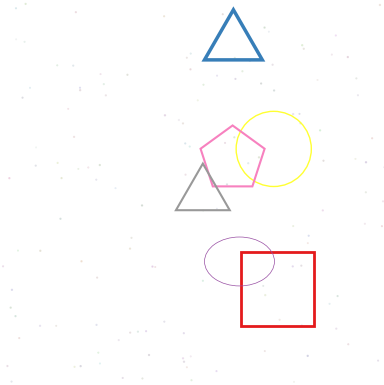[{"shape": "square", "thickness": 2, "radius": 0.48, "center": [0.72, 0.25]}, {"shape": "triangle", "thickness": 2.5, "radius": 0.43, "center": [0.606, 0.888]}, {"shape": "oval", "thickness": 0.5, "radius": 0.45, "center": [0.622, 0.321]}, {"shape": "circle", "thickness": 1, "radius": 0.49, "center": [0.711, 0.613]}, {"shape": "pentagon", "thickness": 1.5, "radius": 0.44, "center": [0.604, 0.587]}, {"shape": "triangle", "thickness": 1.5, "radius": 0.4, "center": [0.527, 0.494]}]